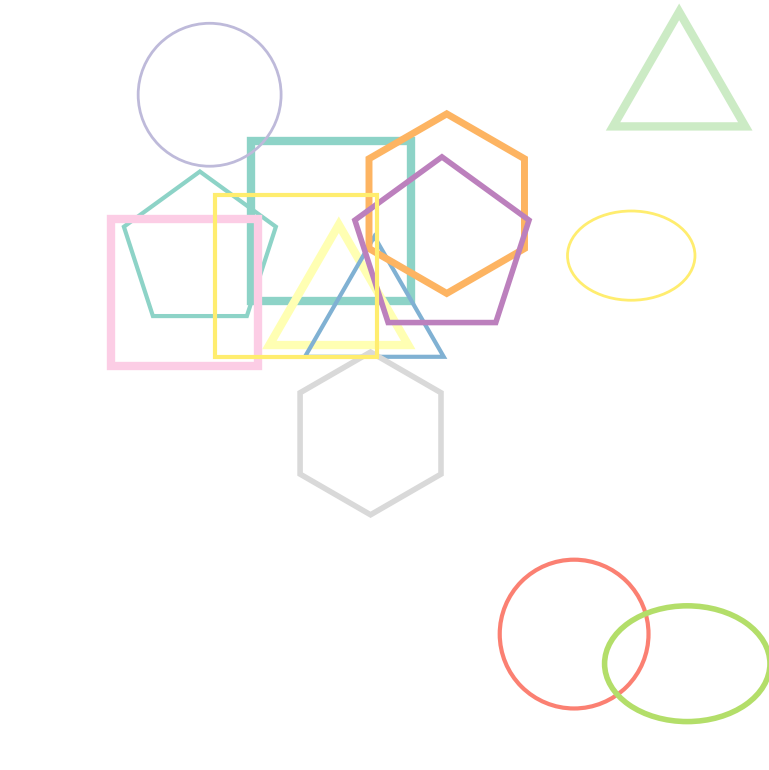[{"shape": "pentagon", "thickness": 1.5, "radius": 0.52, "center": [0.26, 0.673]}, {"shape": "square", "thickness": 3, "radius": 0.52, "center": [0.43, 0.713]}, {"shape": "triangle", "thickness": 3, "radius": 0.52, "center": [0.44, 0.604]}, {"shape": "circle", "thickness": 1, "radius": 0.46, "center": [0.272, 0.877]}, {"shape": "circle", "thickness": 1.5, "radius": 0.48, "center": [0.746, 0.177]}, {"shape": "triangle", "thickness": 1.5, "radius": 0.52, "center": [0.486, 0.589]}, {"shape": "hexagon", "thickness": 2.5, "radius": 0.58, "center": [0.58, 0.736]}, {"shape": "oval", "thickness": 2, "radius": 0.54, "center": [0.893, 0.138]}, {"shape": "square", "thickness": 3, "radius": 0.48, "center": [0.24, 0.62]}, {"shape": "hexagon", "thickness": 2, "radius": 0.53, "center": [0.481, 0.437]}, {"shape": "pentagon", "thickness": 2, "radius": 0.59, "center": [0.574, 0.677]}, {"shape": "triangle", "thickness": 3, "radius": 0.5, "center": [0.882, 0.885]}, {"shape": "square", "thickness": 1.5, "radius": 0.53, "center": [0.384, 0.642]}, {"shape": "oval", "thickness": 1, "radius": 0.41, "center": [0.82, 0.668]}]